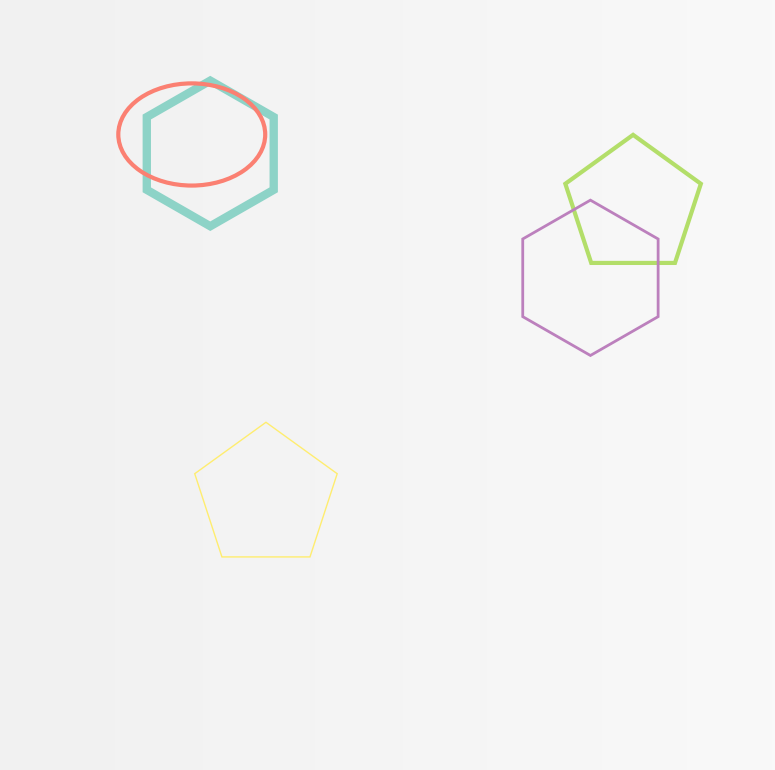[{"shape": "hexagon", "thickness": 3, "radius": 0.47, "center": [0.271, 0.801]}, {"shape": "oval", "thickness": 1.5, "radius": 0.47, "center": [0.247, 0.825]}, {"shape": "pentagon", "thickness": 1.5, "radius": 0.46, "center": [0.817, 0.733]}, {"shape": "hexagon", "thickness": 1, "radius": 0.5, "center": [0.762, 0.639]}, {"shape": "pentagon", "thickness": 0.5, "radius": 0.48, "center": [0.343, 0.355]}]